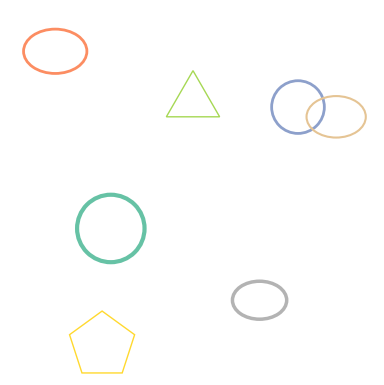[{"shape": "circle", "thickness": 3, "radius": 0.44, "center": [0.288, 0.407]}, {"shape": "oval", "thickness": 2, "radius": 0.41, "center": [0.143, 0.867]}, {"shape": "circle", "thickness": 2, "radius": 0.34, "center": [0.774, 0.722]}, {"shape": "triangle", "thickness": 1, "radius": 0.4, "center": [0.501, 0.737]}, {"shape": "pentagon", "thickness": 1, "radius": 0.44, "center": [0.265, 0.103]}, {"shape": "oval", "thickness": 1.5, "radius": 0.38, "center": [0.873, 0.697]}, {"shape": "oval", "thickness": 2.5, "radius": 0.35, "center": [0.674, 0.22]}]